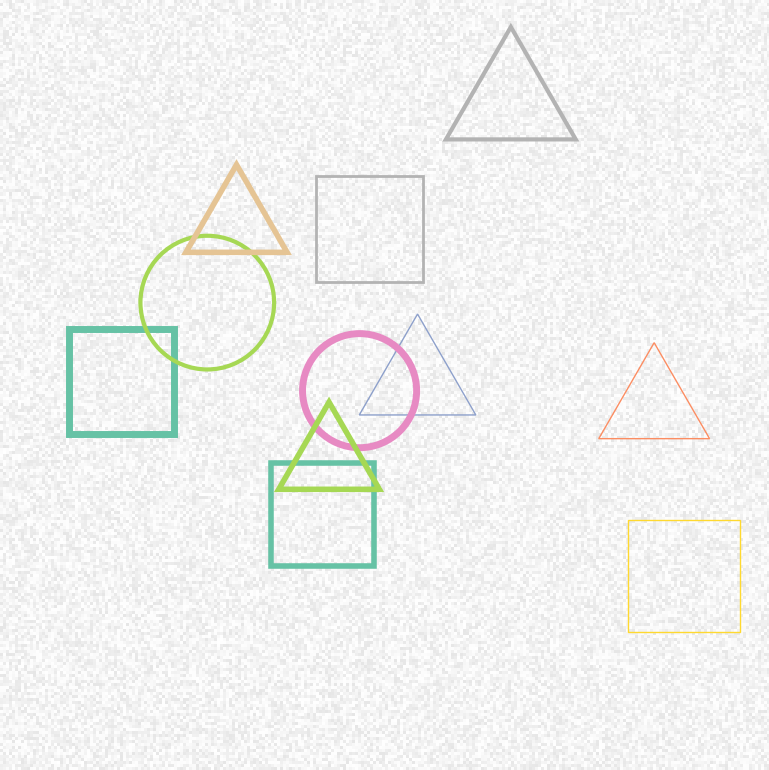[{"shape": "square", "thickness": 2.5, "radius": 0.34, "center": [0.158, 0.505]}, {"shape": "square", "thickness": 2, "radius": 0.33, "center": [0.419, 0.331]}, {"shape": "triangle", "thickness": 0.5, "radius": 0.42, "center": [0.85, 0.472]}, {"shape": "triangle", "thickness": 0.5, "radius": 0.44, "center": [0.542, 0.505]}, {"shape": "circle", "thickness": 2.5, "radius": 0.37, "center": [0.467, 0.493]}, {"shape": "triangle", "thickness": 2, "radius": 0.38, "center": [0.427, 0.402]}, {"shape": "circle", "thickness": 1.5, "radius": 0.43, "center": [0.269, 0.607]}, {"shape": "square", "thickness": 0.5, "radius": 0.36, "center": [0.889, 0.252]}, {"shape": "triangle", "thickness": 2, "radius": 0.38, "center": [0.307, 0.71]}, {"shape": "triangle", "thickness": 1.5, "radius": 0.49, "center": [0.663, 0.868]}, {"shape": "square", "thickness": 1, "radius": 0.35, "center": [0.48, 0.702]}]